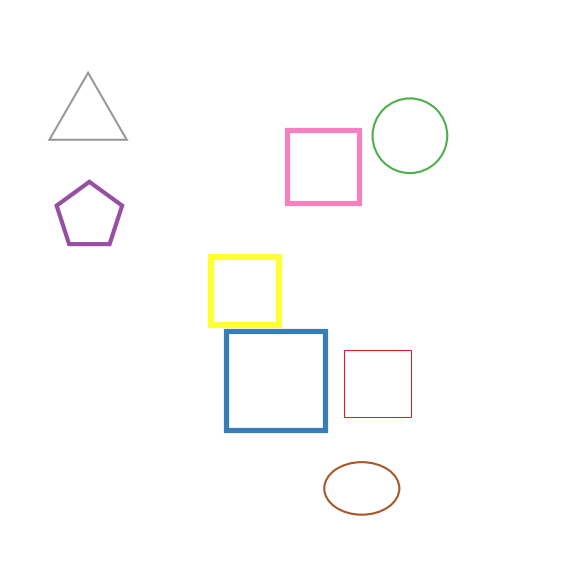[{"shape": "square", "thickness": 0.5, "radius": 0.29, "center": [0.654, 0.335]}, {"shape": "square", "thickness": 2.5, "radius": 0.43, "center": [0.476, 0.34]}, {"shape": "circle", "thickness": 1, "radius": 0.32, "center": [0.71, 0.764]}, {"shape": "pentagon", "thickness": 2, "radius": 0.3, "center": [0.155, 0.625]}, {"shape": "square", "thickness": 3, "radius": 0.3, "center": [0.424, 0.496]}, {"shape": "oval", "thickness": 1, "radius": 0.33, "center": [0.627, 0.153]}, {"shape": "square", "thickness": 2.5, "radius": 0.31, "center": [0.559, 0.711]}, {"shape": "triangle", "thickness": 1, "radius": 0.39, "center": [0.152, 0.796]}]